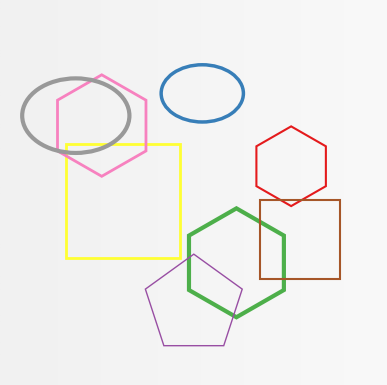[{"shape": "hexagon", "thickness": 1.5, "radius": 0.52, "center": [0.751, 0.568]}, {"shape": "oval", "thickness": 2.5, "radius": 0.53, "center": [0.522, 0.757]}, {"shape": "hexagon", "thickness": 3, "radius": 0.71, "center": [0.61, 0.317]}, {"shape": "pentagon", "thickness": 1, "radius": 0.66, "center": [0.5, 0.208]}, {"shape": "square", "thickness": 2, "radius": 0.74, "center": [0.317, 0.478]}, {"shape": "square", "thickness": 1.5, "radius": 0.51, "center": [0.775, 0.379]}, {"shape": "hexagon", "thickness": 2, "radius": 0.66, "center": [0.263, 0.674]}, {"shape": "oval", "thickness": 3, "radius": 0.69, "center": [0.196, 0.7]}]